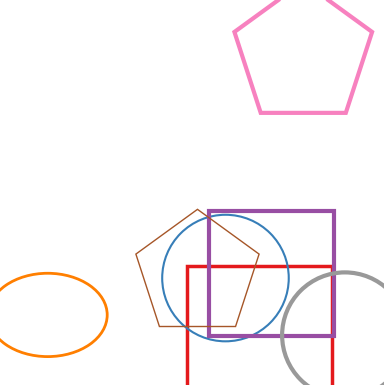[{"shape": "square", "thickness": 2.5, "radius": 0.94, "center": [0.674, 0.122]}, {"shape": "circle", "thickness": 1.5, "radius": 0.82, "center": [0.586, 0.278]}, {"shape": "square", "thickness": 3, "radius": 0.81, "center": [0.706, 0.29]}, {"shape": "oval", "thickness": 2, "radius": 0.77, "center": [0.124, 0.182]}, {"shape": "pentagon", "thickness": 1, "radius": 0.84, "center": [0.513, 0.288]}, {"shape": "pentagon", "thickness": 3, "radius": 0.94, "center": [0.788, 0.859]}, {"shape": "circle", "thickness": 3, "radius": 0.82, "center": [0.896, 0.129]}]